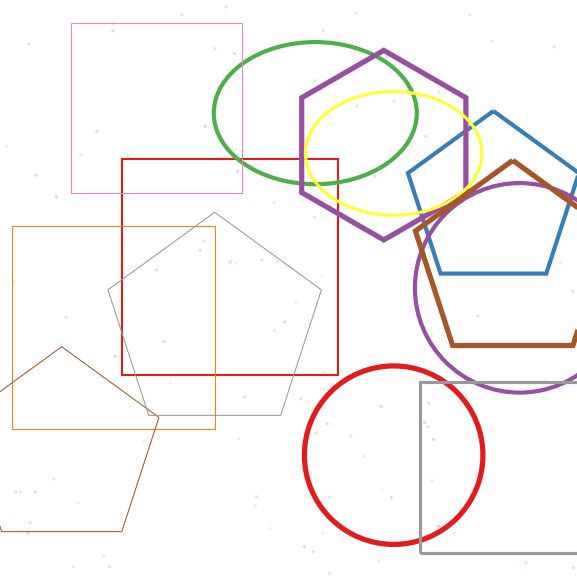[{"shape": "circle", "thickness": 2.5, "radius": 0.77, "center": [0.682, 0.211]}, {"shape": "square", "thickness": 1, "radius": 0.94, "center": [0.398, 0.536]}, {"shape": "pentagon", "thickness": 2, "radius": 0.78, "center": [0.854, 0.651]}, {"shape": "oval", "thickness": 2, "radius": 0.88, "center": [0.546, 0.803]}, {"shape": "hexagon", "thickness": 2.5, "radius": 0.82, "center": [0.665, 0.748]}, {"shape": "circle", "thickness": 2, "radius": 0.91, "center": [0.9, 0.501]}, {"shape": "square", "thickness": 0.5, "radius": 0.88, "center": [0.197, 0.433]}, {"shape": "oval", "thickness": 1.5, "radius": 0.76, "center": [0.682, 0.734]}, {"shape": "pentagon", "thickness": 2.5, "radius": 0.89, "center": [0.888, 0.544]}, {"shape": "pentagon", "thickness": 0.5, "radius": 0.88, "center": [0.107, 0.222]}, {"shape": "square", "thickness": 0.5, "radius": 0.74, "center": [0.271, 0.812]}, {"shape": "square", "thickness": 1.5, "radius": 0.74, "center": [0.876, 0.19]}, {"shape": "pentagon", "thickness": 0.5, "radius": 0.97, "center": [0.372, 0.437]}]